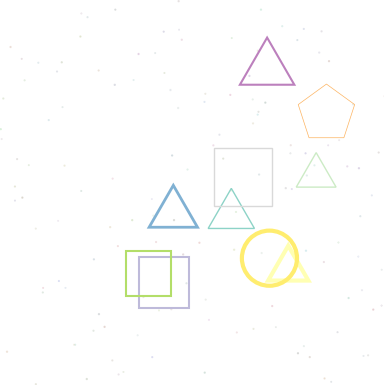[{"shape": "triangle", "thickness": 1, "radius": 0.35, "center": [0.601, 0.441]}, {"shape": "triangle", "thickness": 3, "radius": 0.3, "center": [0.749, 0.301]}, {"shape": "square", "thickness": 1.5, "radius": 0.33, "center": [0.426, 0.266]}, {"shape": "triangle", "thickness": 2, "radius": 0.36, "center": [0.45, 0.446]}, {"shape": "pentagon", "thickness": 0.5, "radius": 0.39, "center": [0.848, 0.705]}, {"shape": "square", "thickness": 1.5, "radius": 0.29, "center": [0.387, 0.29]}, {"shape": "square", "thickness": 1, "radius": 0.38, "center": [0.632, 0.539]}, {"shape": "triangle", "thickness": 1.5, "radius": 0.41, "center": [0.694, 0.821]}, {"shape": "triangle", "thickness": 1, "radius": 0.3, "center": [0.821, 0.544]}, {"shape": "circle", "thickness": 3, "radius": 0.36, "center": [0.7, 0.329]}]